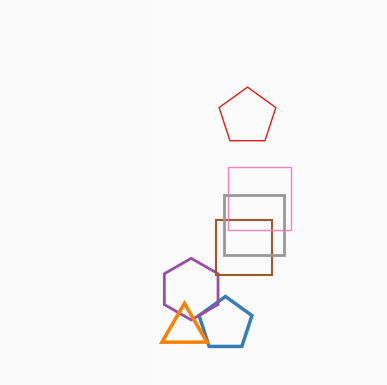[{"shape": "pentagon", "thickness": 1, "radius": 0.38, "center": [0.639, 0.697]}, {"shape": "pentagon", "thickness": 2.5, "radius": 0.36, "center": [0.582, 0.158]}, {"shape": "hexagon", "thickness": 2, "radius": 0.4, "center": [0.493, 0.249]}, {"shape": "triangle", "thickness": 2.5, "radius": 0.34, "center": [0.476, 0.145]}, {"shape": "square", "thickness": 1.5, "radius": 0.36, "center": [0.63, 0.357]}, {"shape": "square", "thickness": 1, "radius": 0.41, "center": [0.669, 0.484]}, {"shape": "square", "thickness": 2, "radius": 0.39, "center": [0.656, 0.416]}]